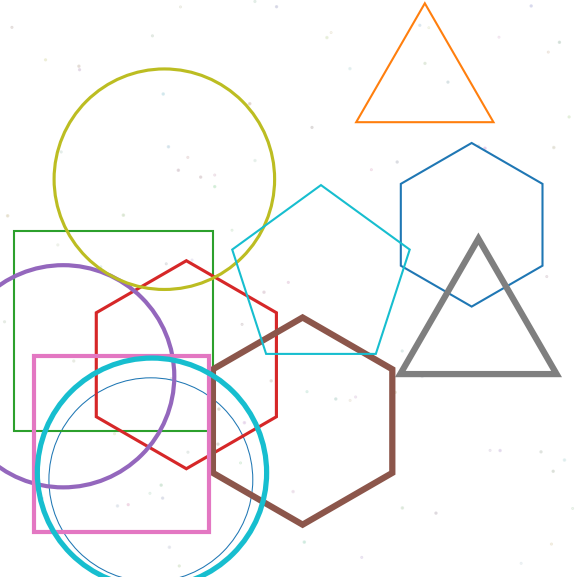[{"shape": "hexagon", "thickness": 1, "radius": 0.71, "center": [0.817, 0.61]}, {"shape": "circle", "thickness": 0.5, "radius": 0.88, "center": [0.261, 0.168]}, {"shape": "triangle", "thickness": 1, "radius": 0.69, "center": [0.736, 0.856]}, {"shape": "square", "thickness": 1, "radius": 0.86, "center": [0.196, 0.426]}, {"shape": "hexagon", "thickness": 1.5, "radius": 0.9, "center": [0.323, 0.368]}, {"shape": "circle", "thickness": 2, "radius": 0.96, "center": [0.109, 0.348]}, {"shape": "hexagon", "thickness": 3, "radius": 0.9, "center": [0.524, 0.27]}, {"shape": "square", "thickness": 2, "radius": 0.76, "center": [0.21, 0.23]}, {"shape": "triangle", "thickness": 3, "radius": 0.78, "center": [0.828, 0.43]}, {"shape": "circle", "thickness": 1.5, "radius": 0.95, "center": [0.285, 0.689]}, {"shape": "pentagon", "thickness": 1, "radius": 0.81, "center": [0.556, 0.517]}, {"shape": "circle", "thickness": 2.5, "radius": 0.99, "center": [0.263, 0.181]}]